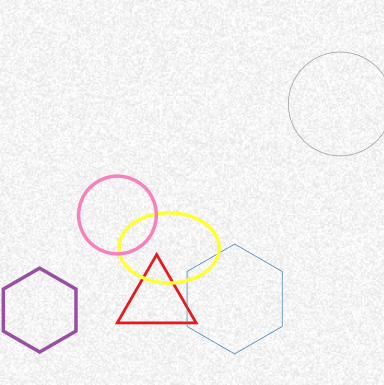[{"shape": "triangle", "thickness": 2, "radius": 0.59, "center": [0.407, 0.22]}, {"shape": "hexagon", "thickness": 0.5, "radius": 0.71, "center": [0.609, 0.223]}, {"shape": "hexagon", "thickness": 2.5, "radius": 0.54, "center": [0.103, 0.195]}, {"shape": "oval", "thickness": 2.5, "radius": 0.65, "center": [0.439, 0.356]}, {"shape": "circle", "thickness": 2.5, "radius": 0.5, "center": [0.305, 0.442]}, {"shape": "circle", "thickness": 0.5, "radius": 0.67, "center": [0.884, 0.73]}]